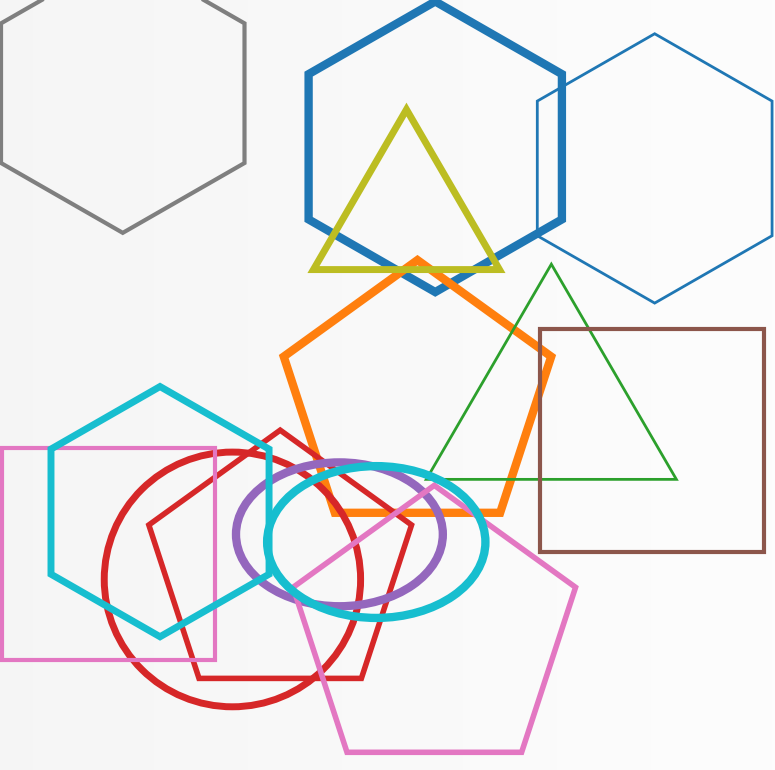[{"shape": "hexagon", "thickness": 1, "radius": 0.87, "center": [0.845, 0.781]}, {"shape": "hexagon", "thickness": 3, "radius": 0.94, "center": [0.562, 0.809]}, {"shape": "pentagon", "thickness": 3, "radius": 0.91, "center": [0.539, 0.481]}, {"shape": "triangle", "thickness": 1, "radius": 0.93, "center": [0.711, 0.471]}, {"shape": "circle", "thickness": 2.5, "radius": 0.83, "center": [0.3, 0.247]}, {"shape": "pentagon", "thickness": 2, "radius": 0.89, "center": [0.362, 0.263]}, {"shape": "oval", "thickness": 3, "radius": 0.67, "center": [0.438, 0.306]}, {"shape": "square", "thickness": 1.5, "radius": 0.72, "center": [0.842, 0.428]}, {"shape": "square", "thickness": 1.5, "radius": 0.69, "center": [0.14, 0.281]}, {"shape": "pentagon", "thickness": 2, "radius": 0.96, "center": [0.56, 0.178]}, {"shape": "hexagon", "thickness": 1.5, "radius": 0.91, "center": [0.158, 0.879]}, {"shape": "triangle", "thickness": 2.5, "radius": 0.69, "center": [0.524, 0.719]}, {"shape": "hexagon", "thickness": 2.5, "radius": 0.81, "center": [0.206, 0.336]}, {"shape": "oval", "thickness": 3, "radius": 0.7, "center": [0.486, 0.296]}]